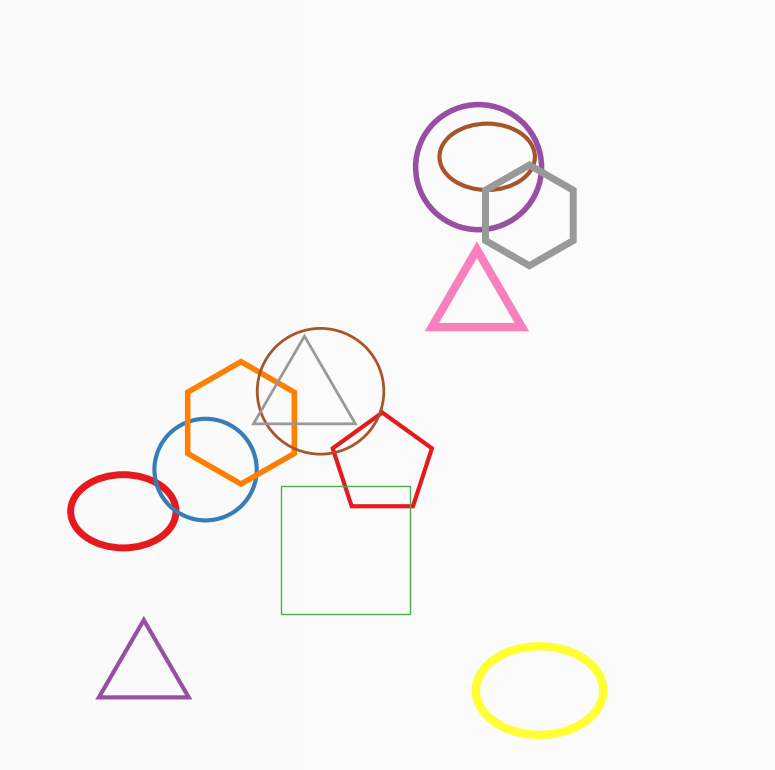[{"shape": "oval", "thickness": 2.5, "radius": 0.34, "center": [0.159, 0.336]}, {"shape": "pentagon", "thickness": 1.5, "radius": 0.34, "center": [0.493, 0.397]}, {"shape": "circle", "thickness": 1.5, "radius": 0.33, "center": [0.265, 0.39]}, {"shape": "square", "thickness": 0.5, "radius": 0.42, "center": [0.446, 0.285]}, {"shape": "triangle", "thickness": 1.5, "radius": 0.33, "center": [0.186, 0.128]}, {"shape": "circle", "thickness": 2, "radius": 0.41, "center": [0.618, 0.783]}, {"shape": "hexagon", "thickness": 2, "radius": 0.4, "center": [0.311, 0.451]}, {"shape": "oval", "thickness": 3, "radius": 0.41, "center": [0.696, 0.103]}, {"shape": "circle", "thickness": 1, "radius": 0.41, "center": [0.414, 0.492]}, {"shape": "oval", "thickness": 1.5, "radius": 0.31, "center": [0.629, 0.796]}, {"shape": "triangle", "thickness": 3, "radius": 0.34, "center": [0.615, 0.609]}, {"shape": "hexagon", "thickness": 2.5, "radius": 0.33, "center": [0.683, 0.72]}, {"shape": "triangle", "thickness": 1, "radius": 0.38, "center": [0.393, 0.488]}]